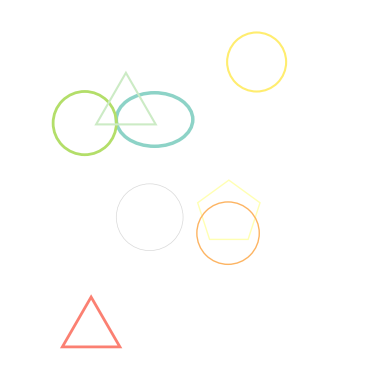[{"shape": "oval", "thickness": 2.5, "radius": 0.5, "center": [0.401, 0.69]}, {"shape": "pentagon", "thickness": 1, "radius": 0.43, "center": [0.594, 0.447]}, {"shape": "triangle", "thickness": 2, "radius": 0.43, "center": [0.237, 0.142]}, {"shape": "circle", "thickness": 1, "radius": 0.41, "center": [0.592, 0.394]}, {"shape": "circle", "thickness": 2, "radius": 0.41, "center": [0.22, 0.68]}, {"shape": "circle", "thickness": 0.5, "radius": 0.43, "center": [0.389, 0.436]}, {"shape": "triangle", "thickness": 1.5, "radius": 0.45, "center": [0.327, 0.722]}, {"shape": "circle", "thickness": 1.5, "radius": 0.38, "center": [0.667, 0.839]}]